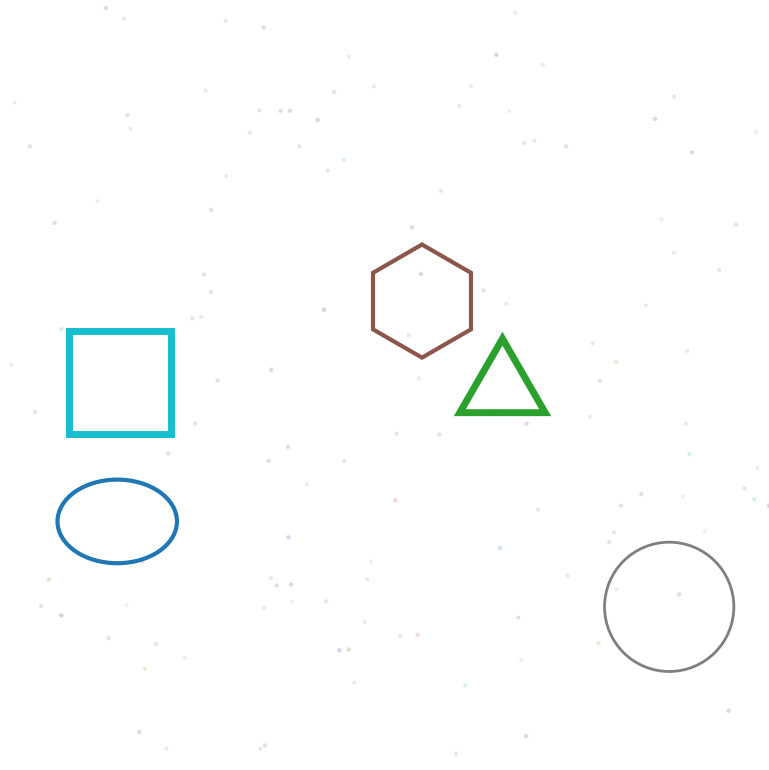[{"shape": "oval", "thickness": 1.5, "radius": 0.39, "center": [0.152, 0.323]}, {"shape": "triangle", "thickness": 2.5, "radius": 0.32, "center": [0.653, 0.496]}, {"shape": "hexagon", "thickness": 1.5, "radius": 0.37, "center": [0.548, 0.609]}, {"shape": "circle", "thickness": 1, "radius": 0.42, "center": [0.869, 0.212]}, {"shape": "square", "thickness": 2.5, "radius": 0.33, "center": [0.156, 0.503]}]